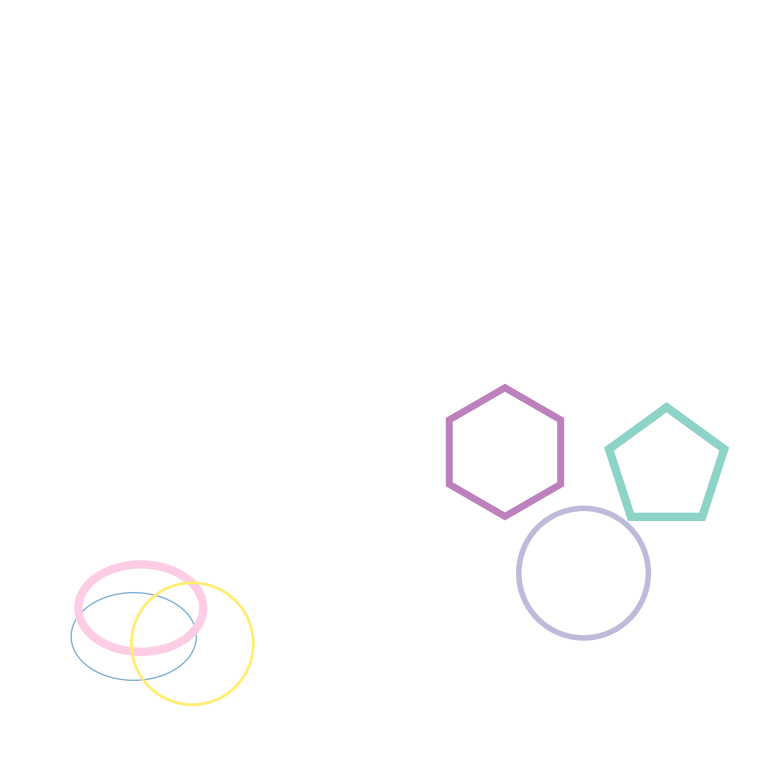[{"shape": "pentagon", "thickness": 3, "radius": 0.39, "center": [0.866, 0.392]}, {"shape": "circle", "thickness": 2, "radius": 0.42, "center": [0.758, 0.256]}, {"shape": "oval", "thickness": 0.5, "radius": 0.41, "center": [0.174, 0.173]}, {"shape": "oval", "thickness": 3, "radius": 0.41, "center": [0.183, 0.21]}, {"shape": "hexagon", "thickness": 2.5, "radius": 0.42, "center": [0.656, 0.413]}, {"shape": "circle", "thickness": 1, "radius": 0.4, "center": [0.25, 0.164]}]